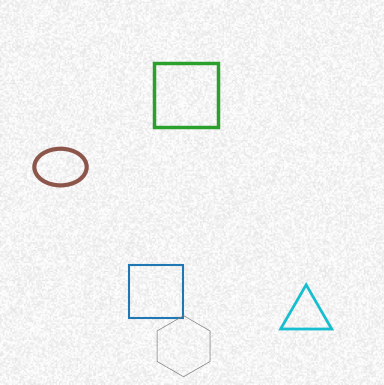[{"shape": "square", "thickness": 1.5, "radius": 0.34, "center": [0.405, 0.242]}, {"shape": "square", "thickness": 2.5, "radius": 0.42, "center": [0.484, 0.753]}, {"shape": "oval", "thickness": 3, "radius": 0.34, "center": [0.157, 0.566]}, {"shape": "hexagon", "thickness": 0.5, "radius": 0.4, "center": [0.477, 0.101]}, {"shape": "triangle", "thickness": 2, "radius": 0.38, "center": [0.795, 0.184]}]